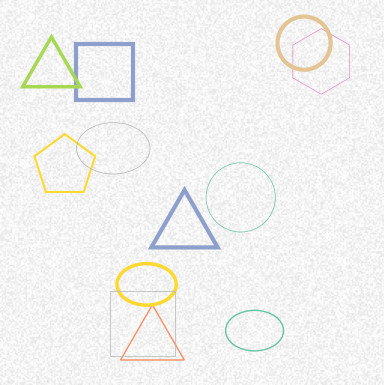[{"shape": "circle", "thickness": 0.5, "radius": 0.45, "center": [0.625, 0.487]}, {"shape": "oval", "thickness": 1, "radius": 0.38, "center": [0.661, 0.141]}, {"shape": "triangle", "thickness": 1, "radius": 0.48, "center": [0.396, 0.113]}, {"shape": "triangle", "thickness": 3, "radius": 0.5, "center": [0.479, 0.407]}, {"shape": "square", "thickness": 3, "radius": 0.37, "center": [0.272, 0.813]}, {"shape": "hexagon", "thickness": 0.5, "radius": 0.43, "center": [0.834, 0.84]}, {"shape": "triangle", "thickness": 2.5, "radius": 0.43, "center": [0.134, 0.818]}, {"shape": "oval", "thickness": 2.5, "radius": 0.39, "center": [0.381, 0.261]}, {"shape": "pentagon", "thickness": 1.5, "radius": 0.42, "center": [0.168, 0.569]}, {"shape": "circle", "thickness": 3, "radius": 0.35, "center": [0.79, 0.888]}, {"shape": "oval", "thickness": 0.5, "radius": 0.48, "center": [0.294, 0.615]}, {"shape": "square", "thickness": 0.5, "radius": 0.42, "center": [0.37, 0.16]}]